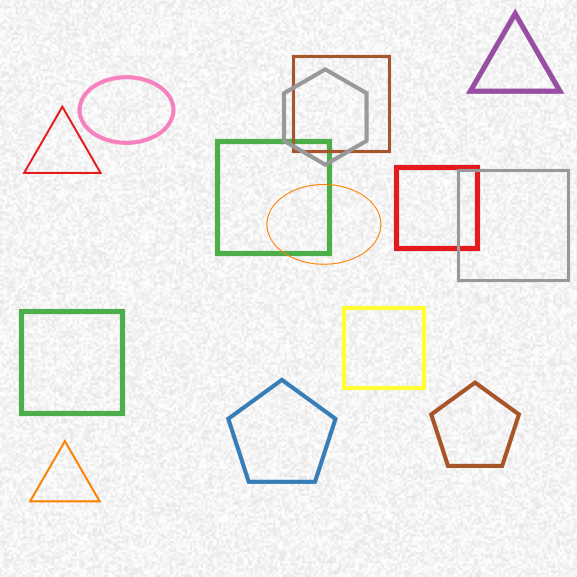[{"shape": "square", "thickness": 2.5, "radius": 0.35, "center": [0.755, 0.639]}, {"shape": "triangle", "thickness": 1, "radius": 0.38, "center": [0.108, 0.738]}, {"shape": "pentagon", "thickness": 2, "radius": 0.49, "center": [0.488, 0.244]}, {"shape": "square", "thickness": 2.5, "radius": 0.44, "center": [0.124, 0.372]}, {"shape": "square", "thickness": 2.5, "radius": 0.48, "center": [0.472, 0.658]}, {"shape": "triangle", "thickness": 2.5, "radius": 0.45, "center": [0.892, 0.886]}, {"shape": "oval", "thickness": 0.5, "radius": 0.49, "center": [0.561, 0.611]}, {"shape": "triangle", "thickness": 1, "radius": 0.35, "center": [0.112, 0.166]}, {"shape": "square", "thickness": 2, "radius": 0.35, "center": [0.665, 0.397]}, {"shape": "square", "thickness": 1.5, "radius": 0.41, "center": [0.591, 0.82]}, {"shape": "pentagon", "thickness": 2, "radius": 0.4, "center": [0.823, 0.257]}, {"shape": "oval", "thickness": 2, "radius": 0.41, "center": [0.219, 0.809]}, {"shape": "hexagon", "thickness": 2, "radius": 0.41, "center": [0.563, 0.797]}, {"shape": "square", "thickness": 1.5, "radius": 0.47, "center": [0.888, 0.609]}]